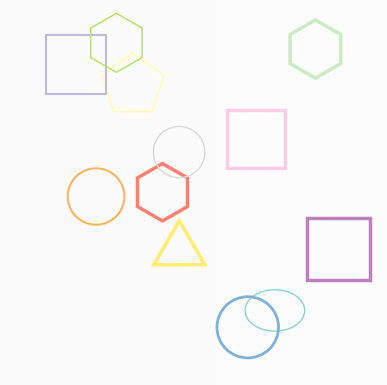[{"shape": "oval", "thickness": 1, "radius": 0.38, "center": [0.709, 0.194]}, {"shape": "pentagon", "thickness": 1, "radius": 0.42, "center": [0.343, 0.778]}, {"shape": "square", "thickness": 1.5, "radius": 0.39, "center": [0.195, 0.833]}, {"shape": "hexagon", "thickness": 2.5, "radius": 0.37, "center": [0.419, 0.501]}, {"shape": "circle", "thickness": 2, "radius": 0.4, "center": [0.639, 0.15]}, {"shape": "circle", "thickness": 1.5, "radius": 0.37, "center": [0.248, 0.49]}, {"shape": "hexagon", "thickness": 1, "radius": 0.38, "center": [0.3, 0.889]}, {"shape": "square", "thickness": 2.5, "radius": 0.38, "center": [0.661, 0.64]}, {"shape": "circle", "thickness": 1, "radius": 0.33, "center": [0.462, 0.605]}, {"shape": "square", "thickness": 2.5, "radius": 0.4, "center": [0.873, 0.352]}, {"shape": "hexagon", "thickness": 2.5, "radius": 0.38, "center": [0.814, 0.873]}, {"shape": "triangle", "thickness": 2.5, "radius": 0.38, "center": [0.463, 0.35]}]